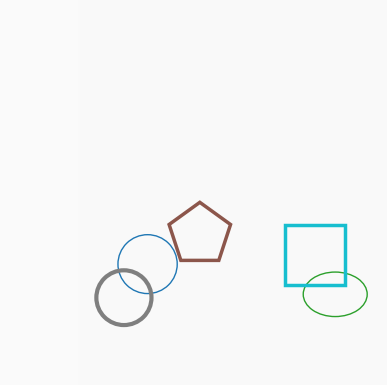[{"shape": "circle", "thickness": 1, "radius": 0.38, "center": [0.381, 0.314]}, {"shape": "oval", "thickness": 1, "radius": 0.41, "center": [0.865, 0.236]}, {"shape": "pentagon", "thickness": 2.5, "radius": 0.42, "center": [0.516, 0.391]}, {"shape": "circle", "thickness": 3, "radius": 0.36, "center": [0.32, 0.227]}, {"shape": "square", "thickness": 2.5, "radius": 0.39, "center": [0.812, 0.337]}]